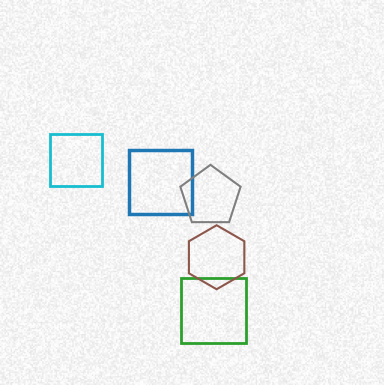[{"shape": "square", "thickness": 2.5, "radius": 0.41, "center": [0.417, 0.527]}, {"shape": "square", "thickness": 2, "radius": 0.42, "center": [0.555, 0.194]}, {"shape": "hexagon", "thickness": 1.5, "radius": 0.42, "center": [0.563, 0.332]}, {"shape": "pentagon", "thickness": 1.5, "radius": 0.41, "center": [0.547, 0.49]}, {"shape": "square", "thickness": 2, "radius": 0.34, "center": [0.197, 0.584]}]